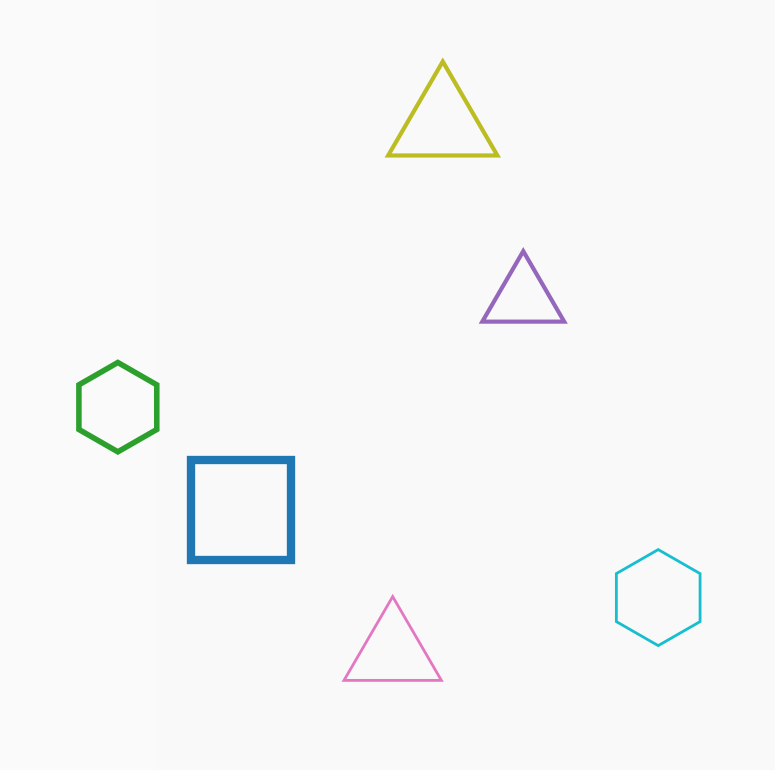[{"shape": "square", "thickness": 3, "radius": 0.32, "center": [0.311, 0.337]}, {"shape": "hexagon", "thickness": 2, "radius": 0.29, "center": [0.152, 0.471]}, {"shape": "triangle", "thickness": 1.5, "radius": 0.31, "center": [0.675, 0.613]}, {"shape": "triangle", "thickness": 1, "radius": 0.36, "center": [0.507, 0.153]}, {"shape": "triangle", "thickness": 1.5, "radius": 0.41, "center": [0.571, 0.839]}, {"shape": "hexagon", "thickness": 1, "radius": 0.31, "center": [0.849, 0.224]}]